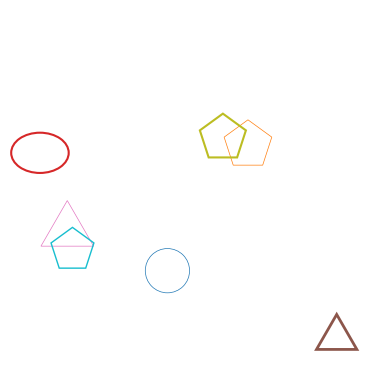[{"shape": "circle", "thickness": 0.5, "radius": 0.29, "center": [0.435, 0.297]}, {"shape": "pentagon", "thickness": 0.5, "radius": 0.33, "center": [0.644, 0.624]}, {"shape": "oval", "thickness": 1.5, "radius": 0.37, "center": [0.104, 0.603]}, {"shape": "triangle", "thickness": 2, "radius": 0.3, "center": [0.875, 0.123]}, {"shape": "triangle", "thickness": 0.5, "radius": 0.39, "center": [0.175, 0.4]}, {"shape": "pentagon", "thickness": 1.5, "radius": 0.31, "center": [0.579, 0.642]}, {"shape": "pentagon", "thickness": 1, "radius": 0.29, "center": [0.188, 0.351]}]